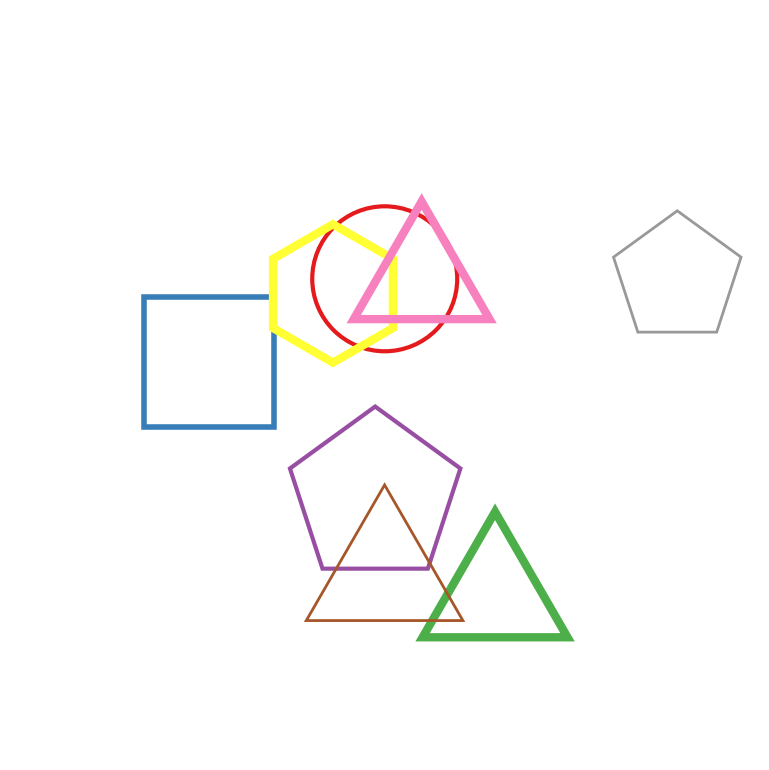[{"shape": "circle", "thickness": 1.5, "radius": 0.47, "center": [0.5, 0.638]}, {"shape": "square", "thickness": 2, "radius": 0.42, "center": [0.271, 0.53]}, {"shape": "triangle", "thickness": 3, "radius": 0.54, "center": [0.643, 0.227]}, {"shape": "pentagon", "thickness": 1.5, "radius": 0.58, "center": [0.487, 0.356]}, {"shape": "hexagon", "thickness": 3, "radius": 0.45, "center": [0.432, 0.619]}, {"shape": "triangle", "thickness": 1, "radius": 0.59, "center": [0.499, 0.253]}, {"shape": "triangle", "thickness": 3, "radius": 0.51, "center": [0.548, 0.636]}, {"shape": "pentagon", "thickness": 1, "radius": 0.44, "center": [0.88, 0.639]}]